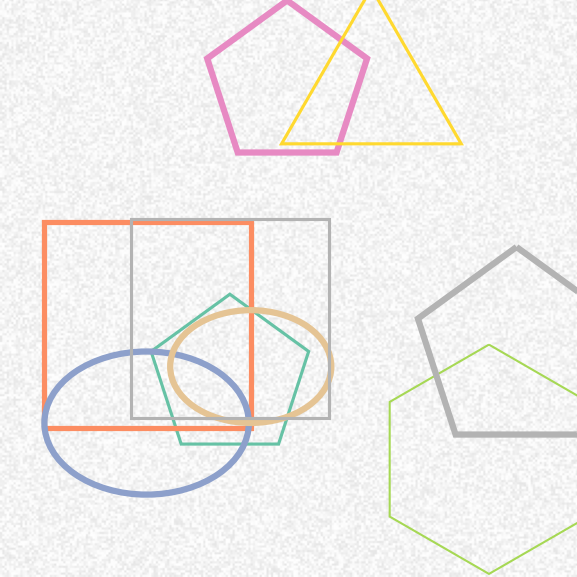[{"shape": "pentagon", "thickness": 1.5, "radius": 0.72, "center": [0.398, 0.346]}, {"shape": "square", "thickness": 2.5, "radius": 0.9, "center": [0.255, 0.436]}, {"shape": "oval", "thickness": 3, "radius": 0.88, "center": [0.254, 0.267]}, {"shape": "pentagon", "thickness": 3, "radius": 0.73, "center": [0.497, 0.853]}, {"shape": "hexagon", "thickness": 1, "radius": 0.99, "center": [0.847, 0.204]}, {"shape": "triangle", "thickness": 1.5, "radius": 0.9, "center": [0.643, 0.84]}, {"shape": "oval", "thickness": 3, "radius": 0.7, "center": [0.434, 0.364]}, {"shape": "pentagon", "thickness": 3, "radius": 0.9, "center": [0.894, 0.392]}, {"shape": "square", "thickness": 1.5, "radius": 0.86, "center": [0.398, 0.448]}]